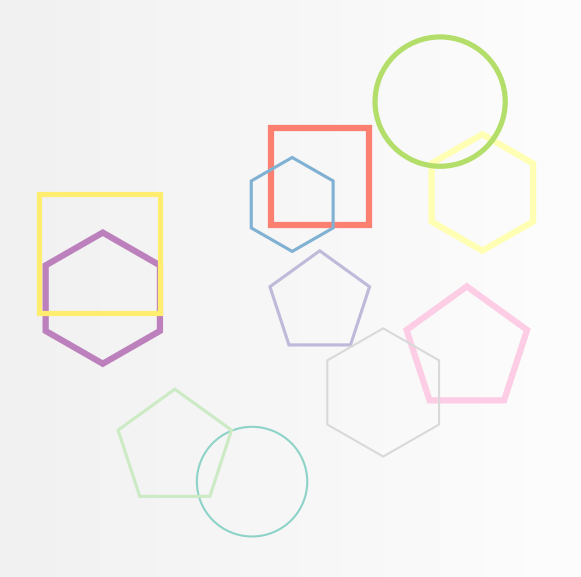[{"shape": "circle", "thickness": 1, "radius": 0.47, "center": [0.434, 0.165]}, {"shape": "hexagon", "thickness": 3, "radius": 0.5, "center": [0.83, 0.666]}, {"shape": "pentagon", "thickness": 1.5, "radius": 0.45, "center": [0.55, 0.475]}, {"shape": "square", "thickness": 3, "radius": 0.42, "center": [0.551, 0.693]}, {"shape": "hexagon", "thickness": 1.5, "radius": 0.41, "center": [0.503, 0.645]}, {"shape": "circle", "thickness": 2.5, "radius": 0.56, "center": [0.757, 0.823]}, {"shape": "pentagon", "thickness": 3, "radius": 0.55, "center": [0.803, 0.394]}, {"shape": "hexagon", "thickness": 1, "radius": 0.56, "center": [0.659, 0.32]}, {"shape": "hexagon", "thickness": 3, "radius": 0.57, "center": [0.177, 0.483]}, {"shape": "pentagon", "thickness": 1.5, "radius": 0.51, "center": [0.301, 0.223]}, {"shape": "square", "thickness": 2.5, "radius": 0.52, "center": [0.171, 0.56]}]